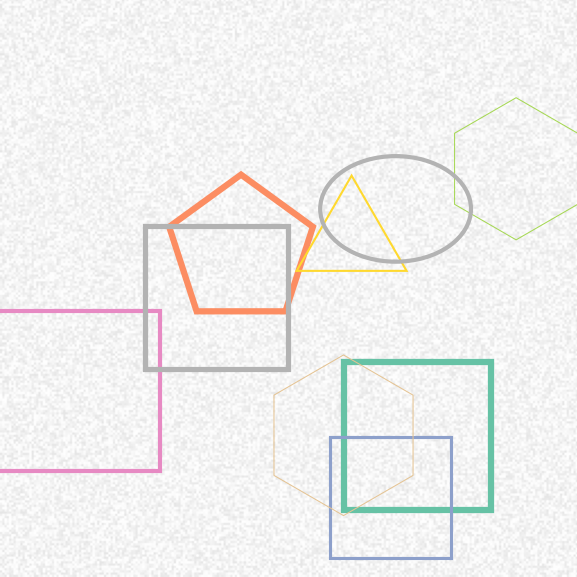[{"shape": "square", "thickness": 3, "radius": 0.64, "center": [0.723, 0.244]}, {"shape": "pentagon", "thickness": 3, "radius": 0.65, "center": [0.417, 0.566]}, {"shape": "square", "thickness": 1.5, "radius": 0.52, "center": [0.676, 0.137]}, {"shape": "square", "thickness": 2, "radius": 0.7, "center": [0.137, 0.322]}, {"shape": "hexagon", "thickness": 0.5, "radius": 0.62, "center": [0.894, 0.707]}, {"shape": "triangle", "thickness": 1, "radius": 0.55, "center": [0.609, 0.585]}, {"shape": "hexagon", "thickness": 0.5, "radius": 0.7, "center": [0.595, 0.245]}, {"shape": "oval", "thickness": 2, "radius": 0.65, "center": [0.685, 0.637]}, {"shape": "square", "thickness": 2.5, "radius": 0.62, "center": [0.375, 0.484]}]